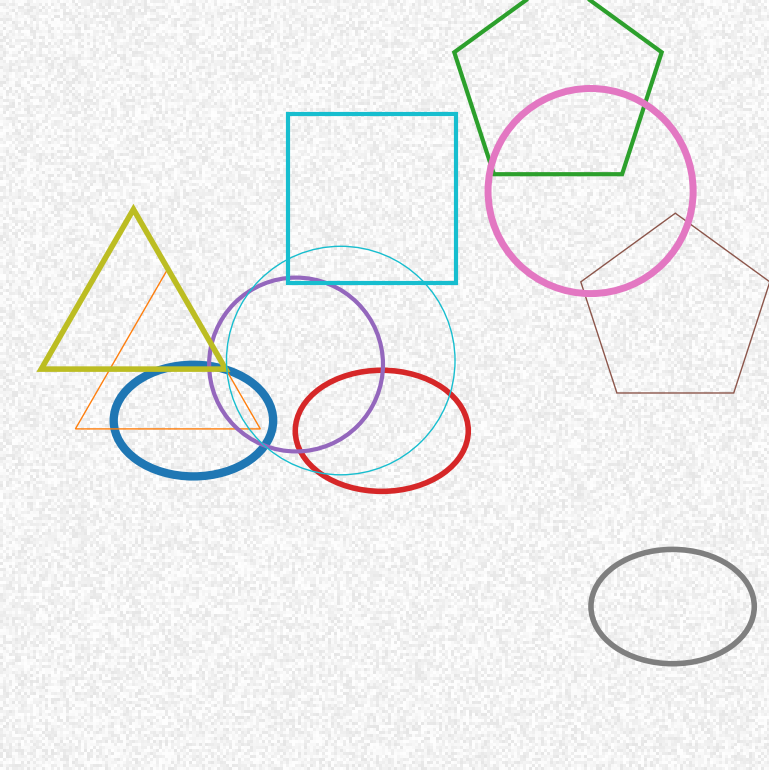[{"shape": "oval", "thickness": 3, "radius": 0.52, "center": [0.251, 0.454]}, {"shape": "triangle", "thickness": 0.5, "radius": 0.69, "center": [0.218, 0.512]}, {"shape": "pentagon", "thickness": 1.5, "radius": 0.71, "center": [0.725, 0.888]}, {"shape": "oval", "thickness": 2, "radius": 0.56, "center": [0.496, 0.441]}, {"shape": "circle", "thickness": 1.5, "radius": 0.56, "center": [0.384, 0.527]}, {"shape": "pentagon", "thickness": 0.5, "radius": 0.65, "center": [0.877, 0.594]}, {"shape": "circle", "thickness": 2.5, "radius": 0.67, "center": [0.767, 0.752]}, {"shape": "oval", "thickness": 2, "radius": 0.53, "center": [0.874, 0.212]}, {"shape": "triangle", "thickness": 2, "radius": 0.69, "center": [0.173, 0.59]}, {"shape": "circle", "thickness": 0.5, "radius": 0.74, "center": [0.443, 0.532]}, {"shape": "square", "thickness": 1.5, "radius": 0.55, "center": [0.483, 0.742]}]